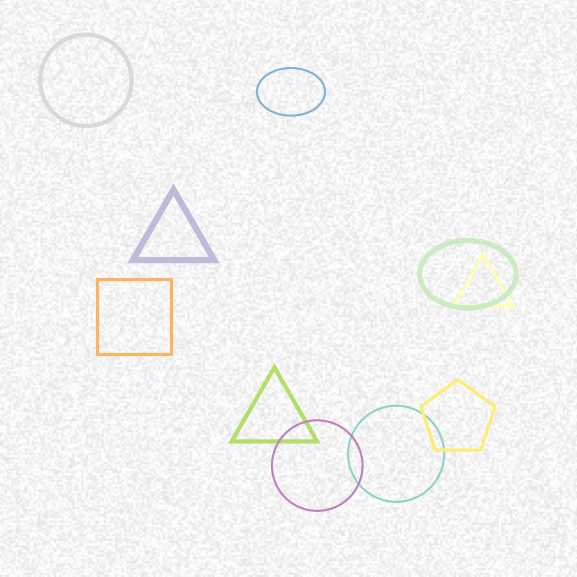[{"shape": "circle", "thickness": 1, "radius": 0.42, "center": [0.686, 0.213]}, {"shape": "triangle", "thickness": 1.5, "radius": 0.3, "center": [0.837, 0.499]}, {"shape": "triangle", "thickness": 3, "radius": 0.41, "center": [0.3, 0.59]}, {"shape": "oval", "thickness": 1, "radius": 0.29, "center": [0.504, 0.84]}, {"shape": "square", "thickness": 1.5, "radius": 0.32, "center": [0.232, 0.451]}, {"shape": "triangle", "thickness": 2, "radius": 0.43, "center": [0.475, 0.278]}, {"shape": "circle", "thickness": 2, "radius": 0.4, "center": [0.149, 0.86]}, {"shape": "circle", "thickness": 1, "radius": 0.39, "center": [0.549, 0.193]}, {"shape": "oval", "thickness": 2.5, "radius": 0.42, "center": [0.81, 0.524]}, {"shape": "pentagon", "thickness": 1.5, "radius": 0.34, "center": [0.793, 0.274]}]